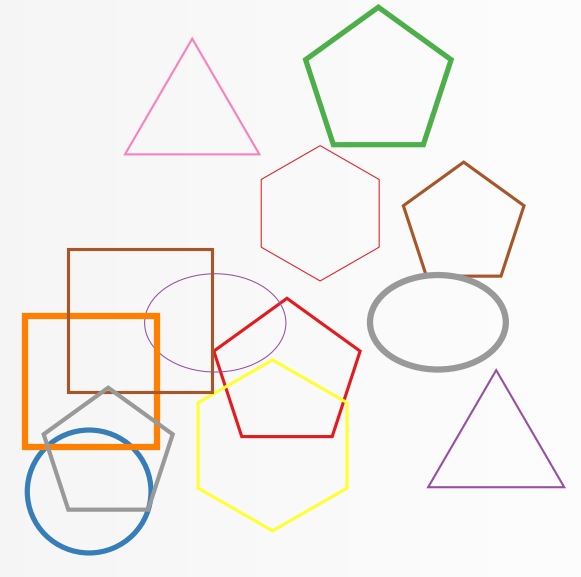[{"shape": "hexagon", "thickness": 0.5, "radius": 0.59, "center": [0.551, 0.63]}, {"shape": "pentagon", "thickness": 1.5, "radius": 0.66, "center": [0.494, 0.35]}, {"shape": "circle", "thickness": 2.5, "radius": 0.53, "center": [0.153, 0.148]}, {"shape": "pentagon", "thickness": 2.5, "radius": 0.66, "center": [0.651, 0.855]}, {"shape": "oval", "thickness": 0.5, "radius": 0.61, "center": [0.37, 0.44]}, {"shape": "triangle", "thickness": 1, "radius": 0.68, "center": [0.854, 0.223]}, {"shape": "square", "thickness": 3, "radius": 0.57, "center": [0.157, 0.338]}, {"shape": "hexagon", "thickness": 1.5, "radius": 0.74, "center": [0.469, 0.228]}, {"shape": "square", "thickness": 1.5, "radius": 0.62, "center": [0.241, 0.444]}, {"shape": "pentagon", "thickness": 1.5, "radius": 0.55, "center": [0.798, 0.609]}, {"shape": "triangle", "thickness": 1, "radius": 0.67, "center": [0.331, 0.799]}, {"shape": "oval", "thickness": 3, "radius": 0.58, "center": [0.753, 0.441]}, {"shape": "pentagon", "thickness": 2, "radius": 0.58, "center": [0.186, 0.211]}]